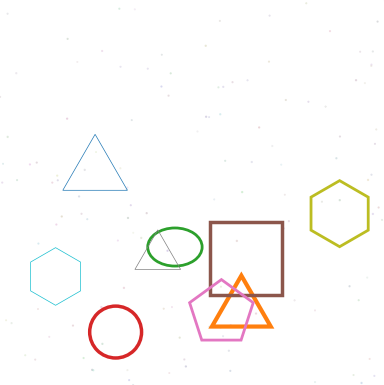[{"shape": "triangle", "thickness": 0.5, "radius": 0.48, "center": [0.247, 0.554]}, {"shape": "triangle", "thickness": 3, "radius": 0.44, "center": [0.627, 0.196]}, {"shape": "oval", "thickness": 2, "radius": 0.35, "center": [0.454, 0.358]}, {"shape": "circle", "thickness": 2.5, "radius": 0.34, "center": [0.3, 0.138]}, {"shape": "square", "thickness": 2.5, "radius": 0.47, "center": [0.638, 0.329]}, {"shape": "pentagon", "thickness": 2, "radius": 0.43, "center": [0.575, 0.187]}, {"shape": "triangle", "thickness": 0.5, "radius": 0.34, "center": [0.41, 0.334]}, {"shape": "hexagon", "thickness": 2, "radius": 0.43, "center": [0.882, 0.445]}, {"shape": "hexagon", "thickness": 0.5, "radius": 0.37, "center": [0.144, 0.282]}]